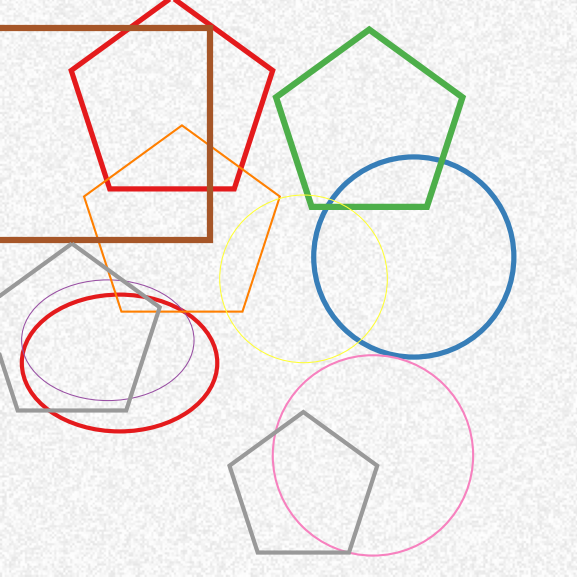[{"shape": "oval", "thickness": 2, "radius": 0.85, "center": [0.207, 0.371]}, {"shape": "pentagon", "thickness": 2.5, "radius": 0.92, "center": [0.298, 0.82]}, {"shape": "circle", "thickness": 2.5, "radius": 0.87, "center": [0.717, 0.554]}, {"shape": "pentagon", "thickness": 3, "radius": 0.85, "center": [0.639, 0.778]}, {"shape": "oval", "thickness": 0.5, "radius": 0.75, "center": [0.187, 0.41]}, {"shape": "pentagon", "thickness": 1, "radius": 0.89, "center": [0.315, 0.604]}, {"shape": "circle", "thickness": 0.5, "radius": 0.73, "center": [0.526, 0.516]}, {"shape": "square", "thickness": 3, "radius": 0.92, "center": [0.18, 0.766]}, {"shape": "circle", "thickness": 1, "radius": 0.87, "center": [0.646, 0.211]}, {"shape": "pentagon", "thickness": 2, "radius": 0.67, "center": [0.525, 0.151]}, {"shape": "pentagon", "thickness": 2, "radius": 0.8, "center": [0.125, 0.418]}]